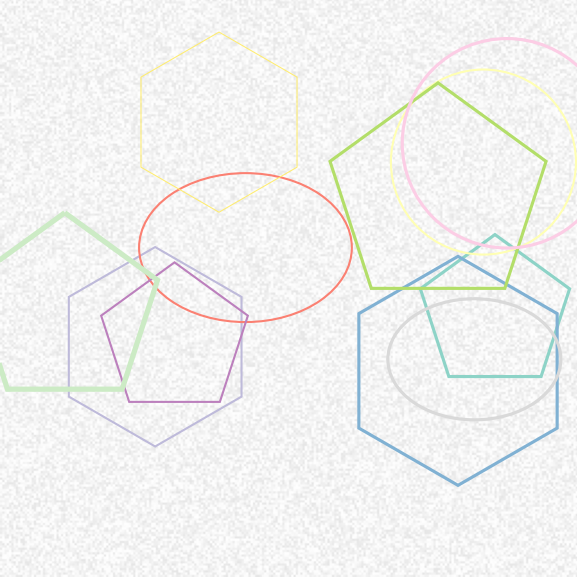[{"shape": "pentagon", "thickness": 1.5, "radius": 0.68, "center": [0.857, 0.457]}, {"shape": "circle", "thickness": 1, "radius": 0.8, "center": [0.837, 0.719]}, {"shape": "hexagon", "thickness": 1, "radius": 0.86, "center": [0.269, 0.399]}, {"shape": "oval", "thickness": 1, "radius": 0.92, "center": [0.425, 0.57]}, {"shape": "hexagon", "thickness": 1.5, "radius": 0.99, "center": [0.793, 0.357]}, {"shape": "pentagon", "thickness": 1.5, "radius": 0.98, "center": [0.759, 0.659]}, {"shape": "circle", "thickness": 1.5, "radius": 0.91, "center": [0.878, 0.751]}, {"shape": "oval", "thickness": 1.5, "radius": 0.75, "center": [0.821, 0.377]}, {"shape": "pentagon", "thickness": 1, "radius": 0.67, "center": [0.302, 0.411]}, {"shape": "pentagon", "thickness": 2.5, "radius": 0.84, "center": [0.112, 0.462]}, {"shape": "hexagon", "thickness": 0.5, "radius": 0.78, "center": [0.379, 0.788]}]